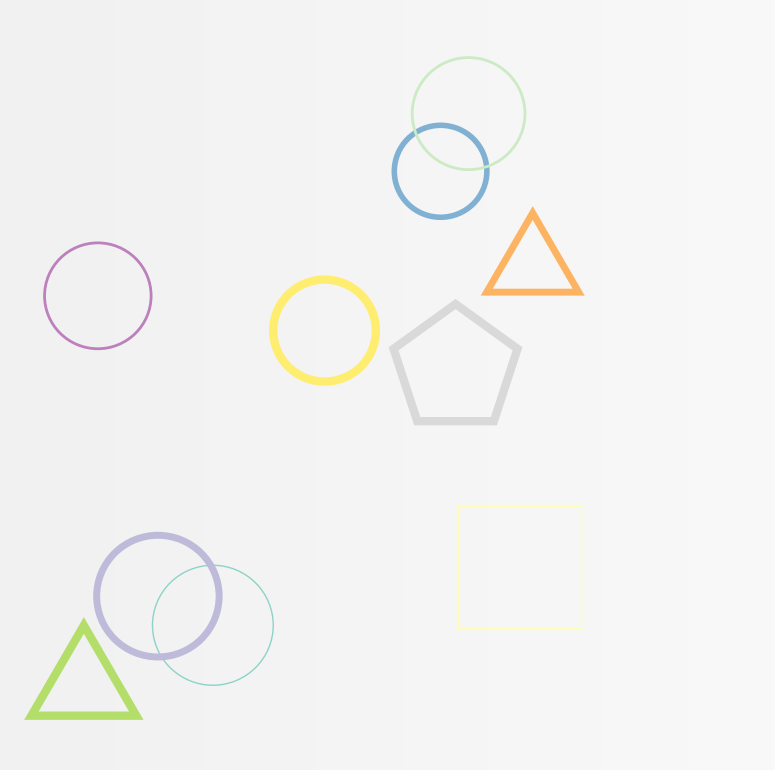[{"shape": "circle", "thickness": 0.5, "radius": 0.39, "center": [0.275, 0.188]}, {"shape": "square", "thickness": 0.5, "radius": 0.4, "center": [0.67, 0.264]}, {"shape": "circle", "thickness": 2.5, "radius": 0.4, "center": [0.204, 0.226]}, {"shape": "circle", "thickness": 2, "radius": 0.3, "center": [0.568, 0.778]}, {"shape": "triangle", "thickness": 2.5, "radius": 0.34, "center": [0.687, 0.655]}, {"shape": "triangle", "thickness": 3, "radius": 0.39, "center": [0.108, 0.11]}, {"shape": "pentagon", "thickness": 3, "radius": 0.42, "center": [0.588, 0.521]}, {"shape": "circle", "thickness": 1, "radius": 0.34, "center": [0.126, 0.616]}, {"shape": "circle", "thickness": 1, "radius": 0.36, "center": [0.605, 0.852]}, {"shape": "circle", "thickness": 3, "radius": 0.33, "center": [0.419, 0.571]}]